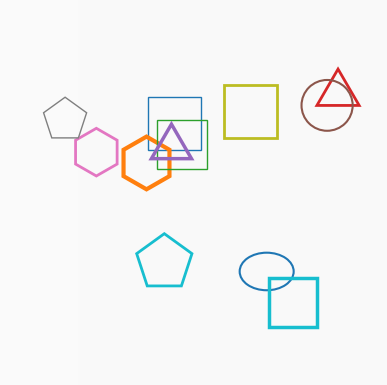[{"shape": "oval", "thickness": 1.5, "radius": 0.35, "center": [0.688, 0.295]}, {"shape": "square", "thickness": 1, "radius": 0.34, "center": [0.45, 0.68]}, {"shape": "hexagon", "thickness": 3, "radius": 0.34, "center": [0.378, 0.577]}, {"shape": "square", "thickness": 1, "radius": 0.32, "center": [0.471, 0.625]}, {"shape": "triangle", "thickness": 2, "radius": 0.31, "center": [0.872, 0.758]}, {"shape": "triangle", "thickness": 2.5, "radius": 0.3, "center": [0.442, 0.618]}, {"shape": "circle", "thickness": 1.5, "radius": 0.33, "center": [0.844, 0.726]}, {"shape": "hexagon", "thickness": 2, "radius": 0.31, "center": [0.249, 0.605]}, {"shape": "pentagon", "thickness": 1, "radius": 0.29, "center": [0.168, 0.689]}, {"shape": "square", "thickness": 2, "radius": 0.35, "center": [0.647, 0.711]}, {"shape": "square", "thickness": 2.5, "radius": 0.31, "center": [0.756, 0.215]}, {"shape": "pentagon", "thickness": 2, "radius": 0.38, "center": [0.424, 0.318]}]